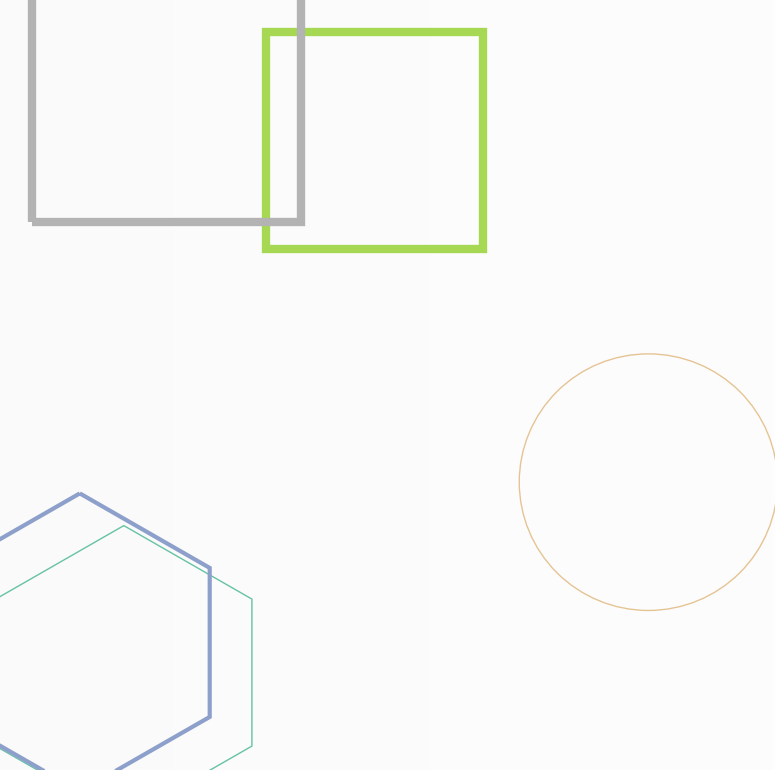[{"shape": "hexagon", "thickness": 0.5, "radius": 0.95, "center": [0.16, 0.127]}, {"shape": "hexagon", "thickness": 1.5, "radius": 0.97, "center": [0.103, 0.166]}, {"shape": "square", "thickness": 3, "radius": 0.7, "center": [0.483, 0.818]}, {"shape": "circle", "thickness": 0.5, "radius": 0.83, "center": [0.837, 0.374]}, {"shape": "square", "thickness": 3, "radius": 0.87, "center": [0.215, 0.885]}]